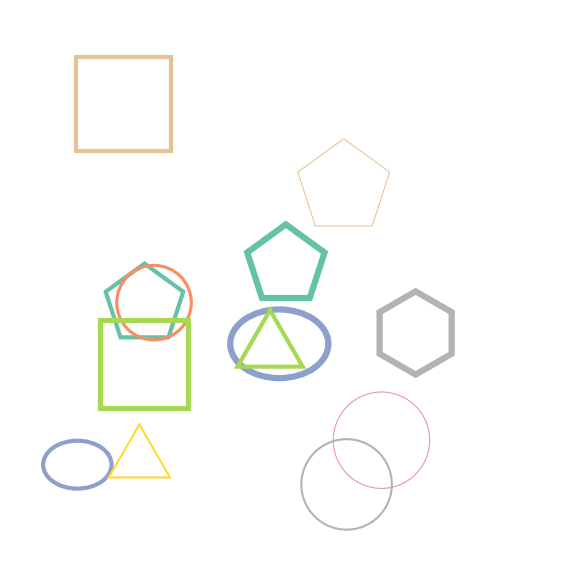[{"shape": "pentagon", "thickness": 2, "radius": 0.35, "center": [0.25, 0.472]}, {"shape": "pentagon", "thickness": 3, "radius": 0.35, "center": [0.495, 0.54]}, {"shape": "circle", "thickness": 1.5, "radius": 0.32, "center": [0.267, 0.475]}, {"shape": "oval", "thickness": 2, "radius": 0.3, "center": [0.134, 0.195]}, {"shape": "oval", "thickness": 3, "radius": 0.42, "center": [0.484, 0.404]}, {"shape": "circle", "thickness": 0.5, "radius": 0.42, "center": [0.661, 0.237]}, {"shape": "square", "thickness": 2.5, "radius": 0.38, "center": [0.25, 0.369]}, {"shape": "triangle", "thickness": 2, "radius": 0.33, "center": [0.468, 0.397]}, {"shape": "triangle", "thickness": 1, "radius": 0.31, "center": [0.241, 0.203]}, {"shape": "pentagon", "thickness": 0.5, "radius": 0.42, "center": [0.595, 0.675]}, {"shape": "square", "thickness": 2, "radius": 0.41, "center": [0.214, 0.819]}, {"shape": "hexagon", "thickness": 3, "radius": 0.36, "center": [0.72, 0.423]}, {"shape": "circle", "thickness": 1, "radius": 0.39, "center": [0.6, 0.16]}]